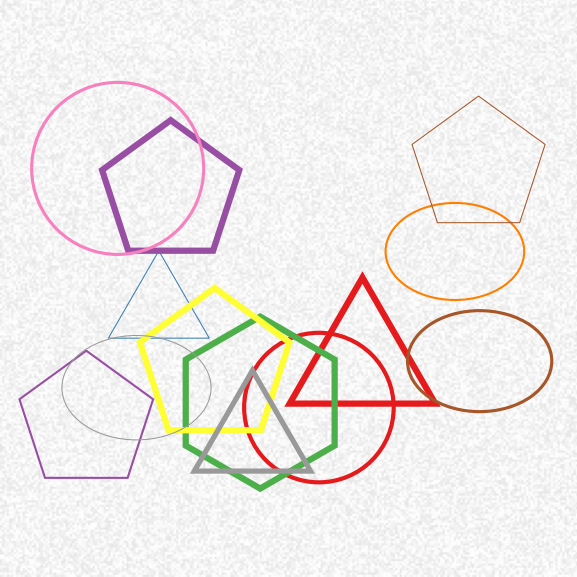[{"shape": "triangle", "thickness": 3, "radius": 0.73, "center": [0.628, 0.373]}, {"shape": "circle", "thickness": 2, "radius": 0.65, "center": [0.552, 0.293]}, {"shape": "triangle", "thickness": 0.5, "radius": 0.5, "center": [0.275, 0.464]}, {"shape": "hexagon", "thickness": 3, "radius": 0.74, "center": [0.451, 0.302]}, {"shape": "pentagon", "thickness": 1, "radius": 0.61, "center": [0.149, 0.27]}, {"shape": "pentagon", "thickness": 3, "radius": 0.62, "center": [0.296, 0.666]}, {"shape": "oval", "thickness": 1, "radius": 0.6, "center": [0.788, 0.564]}, {"shape": "pentagon", "thickness": 3, "radius": 0.68, "center": [0.372, 0.364]}, {"shape": "oval", "thickness": 1.5, "radius": 0.62, "center": [0.831, 0.374]}, {"shape": "pentagon", "thickness": 0.5, "radius": 0.61, "center": [0.829, 0.712]}, {"shape": "circle", "thickness": 1.5, "radius": 0.74, "center": [0.204, 0.708]}, {"shape": "triangle", "thickness": 2.5, "radius": 0.58, "center": [0.437, 0.242]}, {"shape": "oval", "thickness": 0.5, "radius": 0.65, "center": [0.236, 0.328]}]